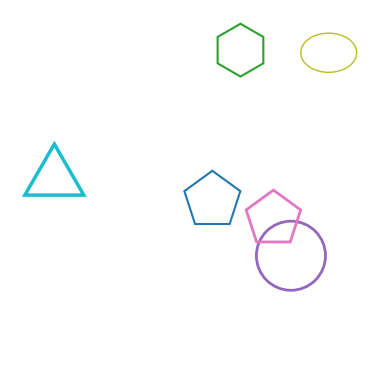[{"shape": "pentagon", "thickness": 1.5, "radius": 0.38, "center": [0.552, 0.48]}, {"shape": "hexagon", "thickness": 1.5, "radius": 0.34, "center": [0.625, 0.87]}, {"shape": "circle", "thickness": 2, "radius": 0.45, "center": [0.756, 0.336]}, {"shape": "pentagon", "thickness": 2, "radius": 0.37, "center": [0.71, 0.432]}, {"shape": "oval", "thickness": 1, "radius": 0.36, "center": [0.854, 0.863]}, {"shape": "triangle", "thickness": 2.5, "radius": 0.44, "center": [0.141, 0.537]}]